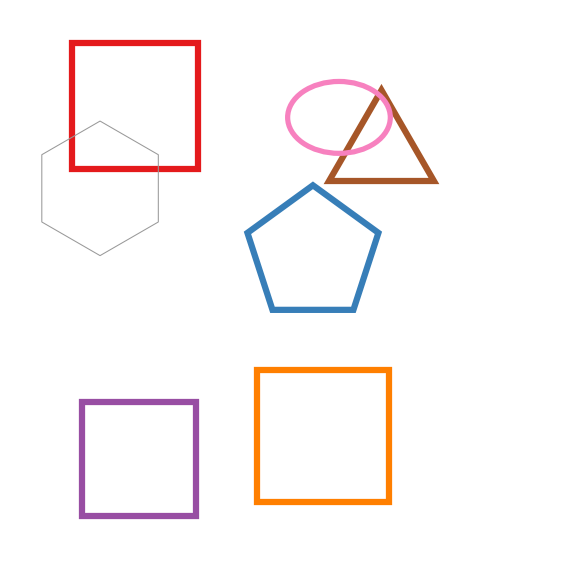[{"shape": "square", "thickness": 3, "radius": 0.54, "center": [0.234, 0.816]}, {"shape": "pentagon", "thickness": 3, "radius": 0.6, "center": [0.542, 0.559]}, {"shape": "square", "thickness": 3, "radius": 0.49, "center": [0.24, 0.205]}, {"shape": "square", "thickness": 3, "radius": 0.57, "center": [0.559, 0.245]}, {"shape": "triangle", "thickness": 3, "radius": 0.52, "center": [0.661, 0.738]}, {"shape": "oval", "thickness": 2.5, "radius": 0.44, "center": [0.587, 0.796]}, {"shape": "hexagon", "thickness": 0.5, "radius": 0.58, "center": [0.173, 0.673]}]